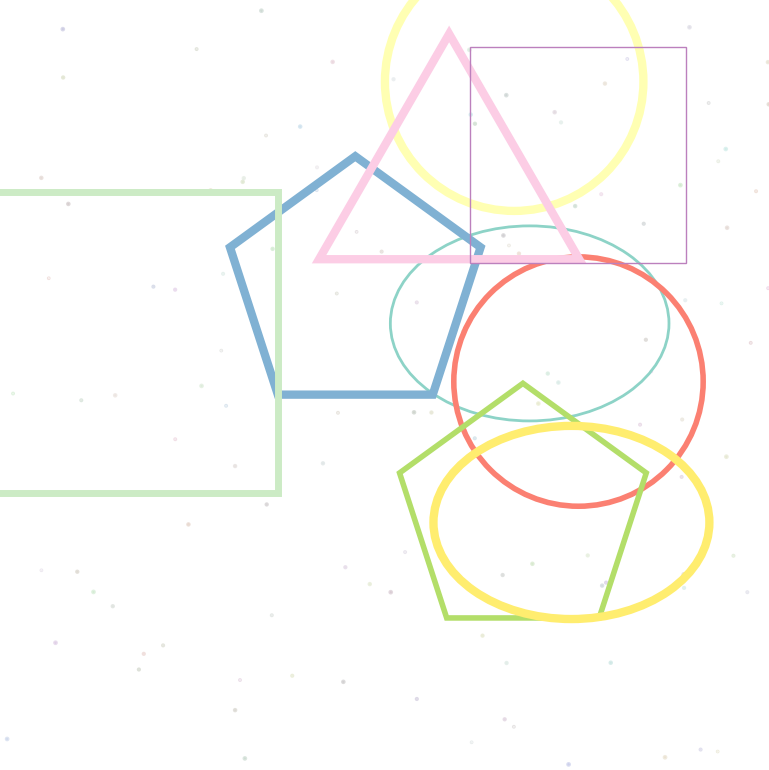[{"shape": "oval", "thickness": 1, "radius": 0.9, "center": [0.688, 0.58]}, {"shape": "circle", "thickness": 3, "radius": 0.84, "center": [0.668, 0.894]}, {"shape": "circle", "thickness": 2, "radius": 0.81, "center": [0.751, 0.504]}, {"shape": "pentagon", "thickness": 3, "radius": 0.86, "center": [0.461, 0.626]}, {"shape": "pentagon", "thickness": 2, "radius": 0.84, "center": [0.679, 0.334]}, {"shape": "triangle", "thickness": 3, "radius": 0.98, "center": [0.583, 0.761]}, {"shape": "square", "thickness": 0.5, "radius": 0.7, "center": [0.75, 0.799]}, {"shape": "square", "thickness": 2.5, "radius": 0.98, "center": [0.165, 0.555]}, {"shape": "oval", "thickness": 3, "radius": 0.9, "center": [0.742, 0.321]}]